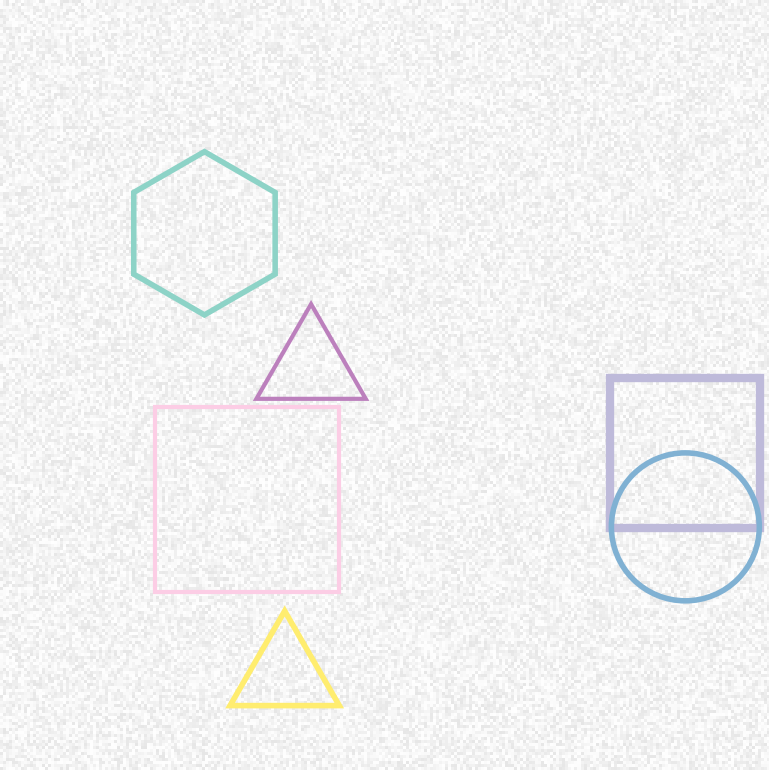[{"shape": "hexagon", "thickness": 2, "radius": 0.53, "center": [0.266, 0.697]}, {"shape": "square", "thickness": 3, "radius": 0.49, "center": [0.89, 0.412]}, {"shape": "circle", "thickness": 2, "radius": 0.48, "center": [0.89, 0.316]}, {"shape": "square", "thickness": 1.5, "radius": 0.6, "center": [0.321, 0.352]}, {"shape": "triangle", "thickness": 1.5, "radius": 0.41, "center": [0.404, 0.523]}, {"shape": "triangle", "thickness": 2, "radius": 0.41, "center": [0.37, 0.125]}]